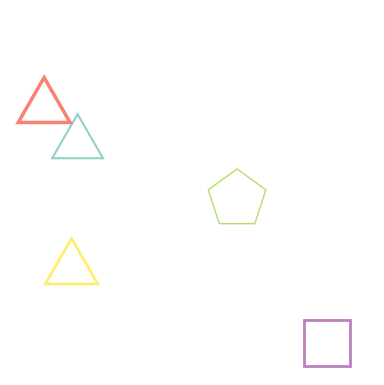[{"shape": "triangle", "thickness": 1.5, "radius": 0.38, "center": [0.201, 0.627]}, {"shape": "triangle", "thickness": 2.5, "radius": 0.39, "center": [0.115, 0.721]}, {"shape": "pentagon", "thickness": 1, "radius": 0.39, "center": [0.616, 0.483]}, {"shape": "square", "thickness": 2, "radius": 0.3, "center": [0.85, 0.11]}, {"shape": "triangle", "thickness": 2, "radius": 0.39, "center": [0.186, 0.302]}]